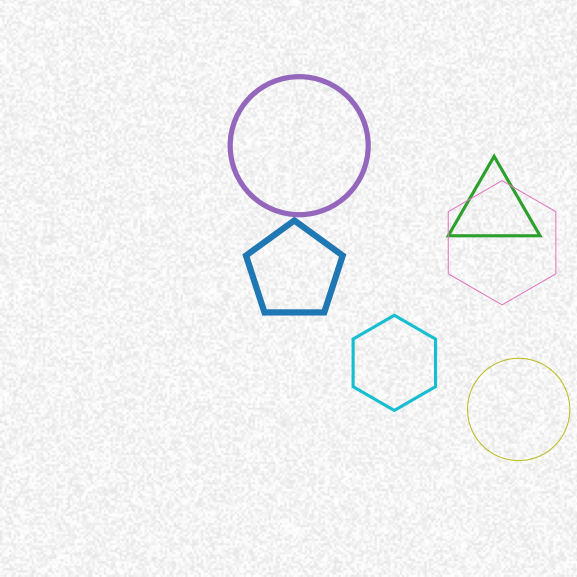[{"shape": "pentagon", "thickness": 3, "radius": 0.44, "center": [0.51, 0.529]}, {"shape": "triangle", "thickness": 1.5, "radius": 0.46, "center": [0.856, 0.637]}, {"shape": "circle", "thickness": 2.5, "radius": 0.6, "center": [0.518, 0.747]}, {"shape": "hexagon", "thickness": 0.5, "radius": 0.54, "center": [0.869, 0.579]}, {"shape": "circle", "thickness": 0.5, "radius": 0.44, "center": [0.898, 0.29]}, {"shape": "hexagon", "thickness": 1.5, "radius": 0.41, "center": [0.683, 0.371]}]